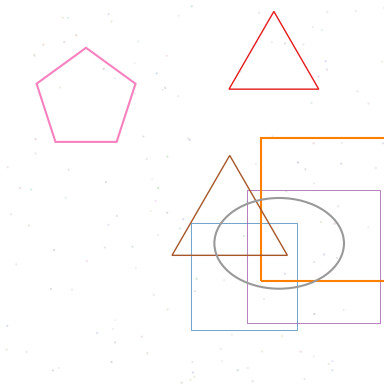[{"shape": "triangle", "thickness": 1, "radius": 0.67, "center": [0.711, 0.836]}, {"shape": "square", "thickness": 0.5, "radius": 0.69, "center": [0.634, 0.281]}, {"shape": "square", "thickness": 0.5, "radius": 0.86, "center": [0.815, 0.333]}, {"shape": "square", "thickness": 1.5, "radius": 0.93, "center": [0.865, 0.456]}, {"shape": "triangle", "thickness": 1, "radius": 0.86, "center": [0.597, 0.423]}, {"shape": "pentagon", "thickness": 1.5, "radius": 0.68, "center": [0.224, 0.741]}, {"shape": "oval", "thickness": 1.5, "radius": 0.84, "center": [0.725, 0.368]}]